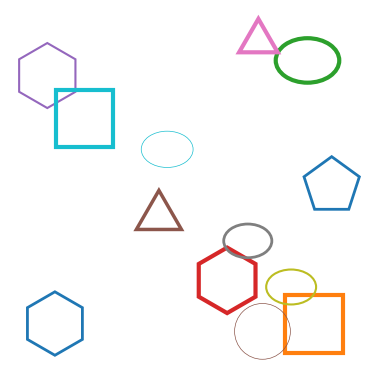[{"shape": "hexagon", "thickness": 2, "radius": 0.41, "center": [0.143, 0.16]}, {"shape": "pentagon", "thickness": 2, "radius": 0.38, "center": [0.862, 0.518]}, {"shape": "square", "thickness": 3, "radius": 0.38, "center": [0.816, 0.159]}, {"shape": "oval", "thickness": 3, "radius": 0.41, "center": [0.799, 0.843]}, {"shape": "hexagon", "thickness": 3, "radius": 0.43, "center": [0.59, 0.272]}, {"shape": "hexagon", "thickness": 1.5, "radius": 0.42, "center": [0.123, 0.804]}, {"shape": "triangle", "thickness": 2.5, "radius": 0.34, "center": [0.413, 0.438]}, {"shape": "circle", "thickness": 0.5, "radius": 0.36, "center": [0.682, 0.139]}, {"shape": "triangle", "thickness": 3, "radius": 0.29, "center": [0.671, 0.893]}, {"shape": "oval", "thickness": 2, "radius": 0.31, "center": [0.644, 0.374]}, {"shape": "oval", "thickness": 1.5, "radius": 0.32, "center": [0.756, 0.255]}, {"shape": "square", "thickness": 3, "radius": 0.37, "center": [0.22, 0.692]}, {"shape": "oval", "thickness": 0.5, "radius": 0.34, "center": [0.434, 0.612]}]